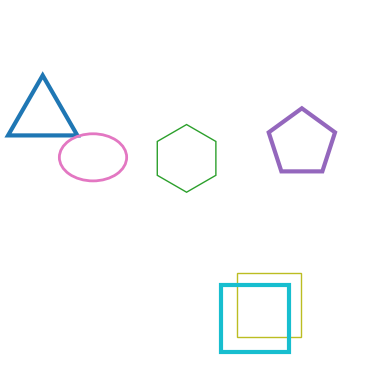[{"shape": "triangle", "thickness": 3, "radius": 0.52, "center": [0.111, 0.7]}, {"shape": "hexagon", "thickness": 1, "radius": 0.44, "center": [0.485, 0.589]}, {"shape": "pentagon", "thickness": 3, "radius": 0.45, "center": [0.784, 0.628]}, {"shape": "oval", "thickness": 2, "radius": 0.44, "center": [0.242, 0.591]}, {"shape": "square", "thickness": 1, "radius": 0.42, "center": [0.698, 0.209]}, {"shape": "square", "thickness": 3, "radius": 0.44, "center": [0.662, 0.173]}]